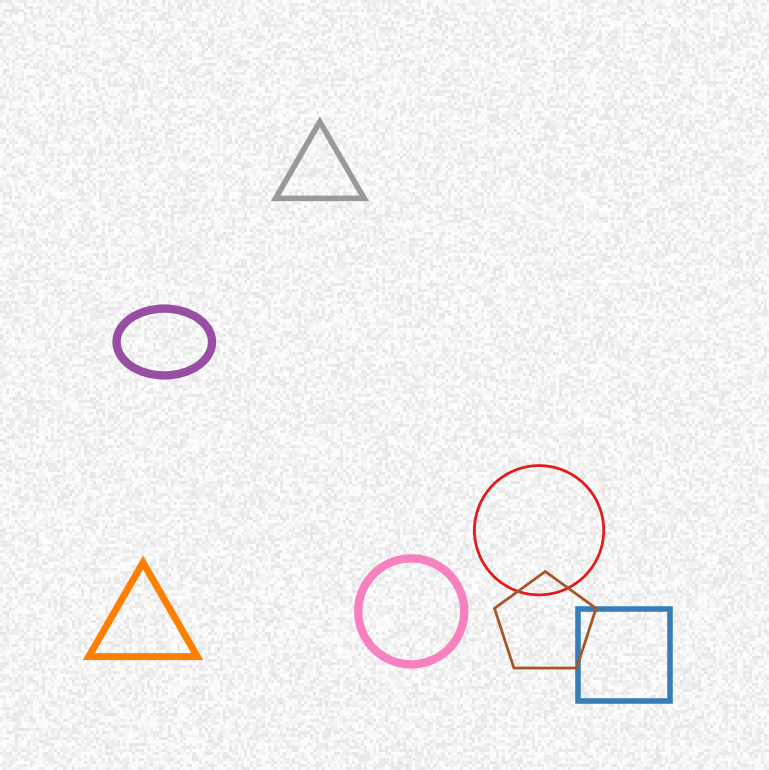[{"shape": "circle", "thickness": 1, "radius": 0.42, "center": [0.7, 0.311]}, {"shape": "square", "thickness": 2, "radius": 0.3, "center": [0.81, 0.15]}, {"shape": "oval", "thickness": 3, "radius": 0.31, "center": [0.213, 0.556]}, {"shape": "triangle", "thickness": 2.5, "radius": 0.41, "center": [0.186, 0.188]}, {"shape": "pentagon", "thickness": 1, "radius": 0.35, "center": [0.708, 0.188]}, {"shape": "circle", "thickness": 3, "radius": 0.34, "center": [0.534, 0.206]}, {"shape": "triangle", "thickness": 2, "radius": 0.33, "center": [0.415, 0.776]}]